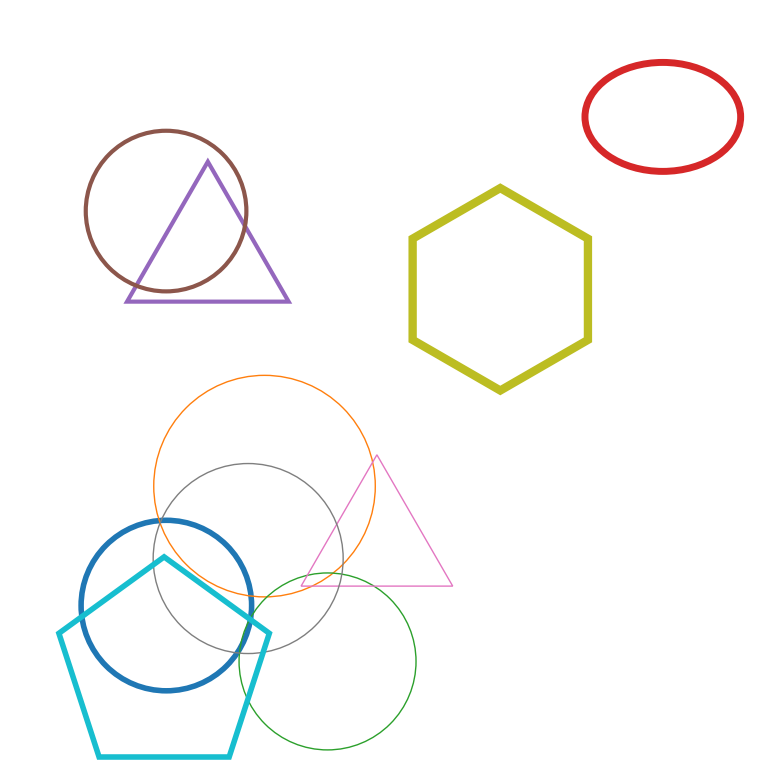[{"shape": "circle", "thickness": 2, "radius": 0.55, "center": [0.216, 0.214]}, {"shape": "circle", "thickness": 0.5, "radius": 0.72, "center": [0.344, 0.369]}, {"shape": "circle", "thickness": 0.5, "radius": 0.57, "center": [0.425, 0.141]}, {"shape": "oval", "thickness": 2.5, "radius": 0.51, "center": [0.861, 0.848]}, {"shape": "triangle", "thickness": 1.5, "radius": 0.61, "center": [0.27, 0.669]}, {"shape": "circle", "thickness": 1.5, "radius": 0.52, "center": [0.216, 0.726]}, {"shape": "triangle", "thickness": 0.5, "radius": 0.57, "center": [0.489, 0.296]}, {"shape": "circle", "thickness": 0.5, "radius": 0.62, "center": [0.322, 0.275]}, {"shape": "hexagon", "thickness": 3, "radius": 0.66, "center": [0.65, 0.624]}, {"shape": "pentagon", "thickness": 2, "radius": 0.72, "center": [0.213, 0.133]}]